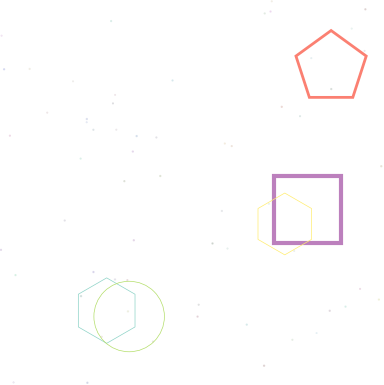[{"shape": "hexagon", "thickness": 0.5, "radius": 0.42, "center": [0.277, 0.193]}, {"shape": "pentagon", "thickness": 2, "radius": 0.48, "center": [0.86, 0.825]}, {"shape": "circle", "thickness": 0.5, "radius": 0.46, "center": [0.335, 0.178]}, {"shape": "square", "thickness": 3, "radius": 0.44, "center": [0.799, 0.456]}, {"shape": "hexagon", "thickness": 0.5, "radius": 0.4, "center": [0.74, 0.418]}]